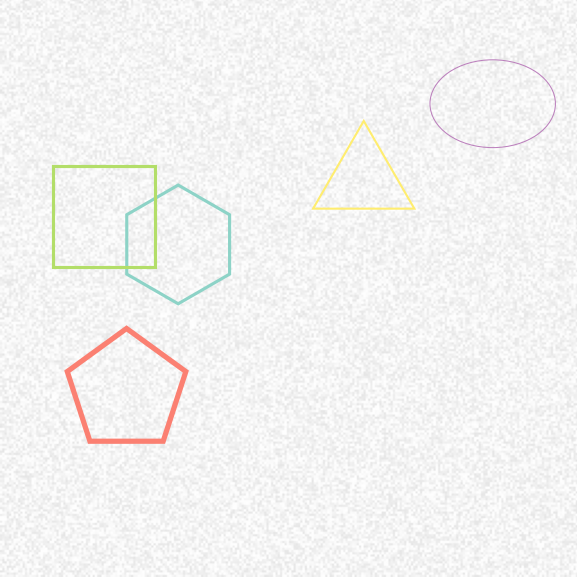[{"shape": "hexagon", "thickness": 1.5, "radius": 0.51, "center": [0.309, 0.576]}, {"shape": "pentagon", "thickness": 2.5, "radius": 0.54, "center": [0.219, 0.322]}, {"shape": "square", "thickness": 1.5, "radius": 0.44, "center": [0.18, 0.624]}, {"shape": "oval", "thickness": 0.5, "radius": 0.54, "center": [0.853, 0.82]}, {"shape": "triangle", "thickness": 1, "radius": 0.51, "center": [0.63, 0.688]}]